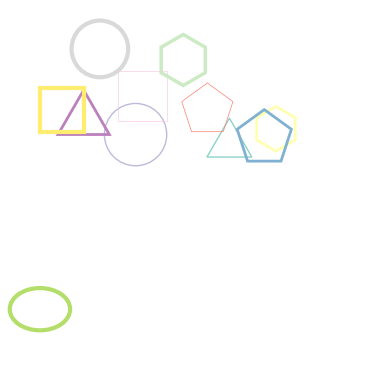[{"shape": "triangle", "thickness": 1, "radius": 0.34, "center": [0.596, 0.626]}, {"shape": "hexagon", "thickness": 2, "radius": 0.29, "center": [0.717, 0.665]}, {"shape": "circle", "thickness": 1, "radius": 0.4, "center": [0.352, 0.65]}, {"shape": "pentagon", "thickness": 0.5, "radius": 0.35, "center": [0.539, 0.715]}, {"shape": "pentagon", "thickness": 2, "radius": 0.37, "center": [0.686, 0.641]}, {"shape": "oval", "thickness": 3, "radius": 0.39, "center": [0.104, 0.197]}, {"shape": "square", "thickness": 0.5, "radius": 0.32, "center": [0.37, 0.751]}, {"shape": "circle", "thickness": 3, "radius": 0.37, "center": [0.259, 0.873]}, {"shape": "triangle", "thickness": 2, "radius": 0.38, "center": [0.217, 0.689]}, {"shape": "hexagon", "thickness": 2.5, "radius": 0.33, "center": [0.476, 0.844]}, {"shape": "square", "thickness": 3, "radius": 0.29, "center": [0.162, 0.714]}]